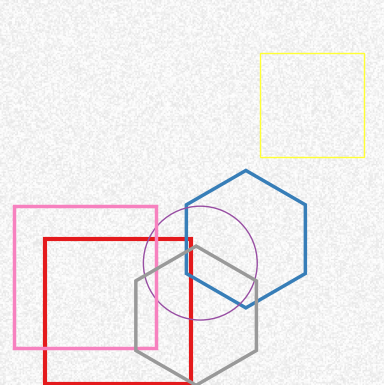[{"shape": "square", "thickness": 3, "radius": 0.95, "center": [0.307, 0.191]}, {"shape": "hexagon", "thickness": 2.5, "radius": 0.89, "center": [0.639, 0.379]}, {"shape": "circle", "thickness": 1, "radius": 0.74, "center": [0.52, 0.317]}, {"shape": "square", "thickness": 1, "radius": 0.68, "center": [0.81, 0.727]}, {"shape": "square", "thickness": 2.5, "radius": 0.92, "center": [0.222, 0.281]}, {"shape": "hexagon", "thickness": 2.5, "radius": 0.9, "center": [0.509, 0.18]}]